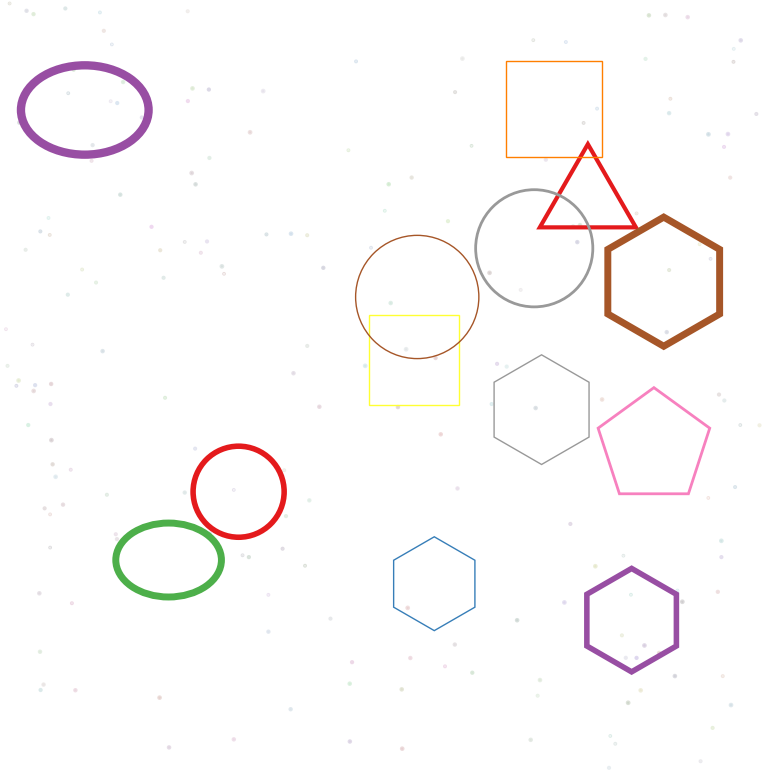[{"shape": "triangle", "thickness": 1.5, "radius": 0.36, "center": [0.763, 0.741]}, {"shape": "circle", "thickness": 2, "radius": 0.3, "center": [0.31, 0.361]}, {"shape": "hexagon", "thickness": 0.5, "radius": 0.3, "center": [0.564, 0.242]}, {"shape": "oval", "thickness": 2.5, "radius": 0.34, "center": [0.219, 0.273]}, {"shape": "oval", "thickness": 3, "radius": 0.41, "center": [0.11, 0.857]}, {"shape": "hexagon", "thickness": 2, "radius": 0.34, "center": [0.82, 0.195]}, {"shape": "square", "thickness": 0.5, "radius": 0.31, "center": [0.72, 0.858]}, {"shape": "square", "thickness": 0.5, "radius": 0.29, "center": [0.538, 0.533]}, {"shape": "circle", "thickness": 0.5, "radius": 0.4, "center": [0.542, 0.614]}, {"shape": "hexagon", "thickness": 2.5, "radius": 0.42, "center": [0.862, 0.634]}, {"shape": "pentagon", "thickness": 1, "radius": 0.38, "center": [0.849, 0.42]}, {"shape": "circle", "thickness": 1, "radius": 0.38, "center": [0.694, 0.678]}, {"shape": "hexagon", "thickness": 0.5, "radius": 0.36, "center": [0.703, 0.468]}]